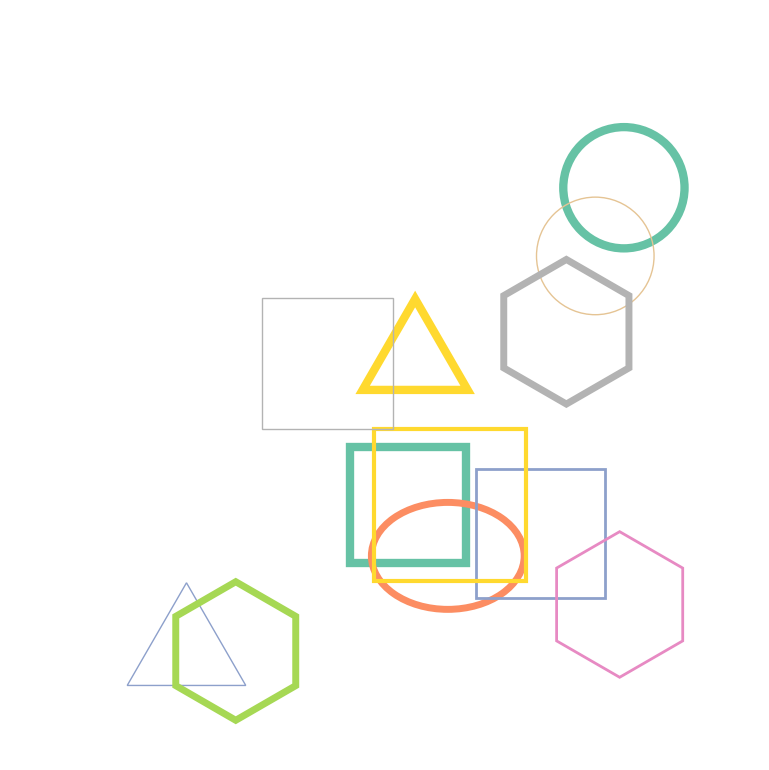[{"shape": "square", "thickness": 3, "radius": 0.38, "center": [0.53, 0.344]}, {"shape": "circle", "thickness": 3, "radius": 0.39, "center": [0.81, 0.756]}, {"shape": "oval", "thickness": 2.5, "radius": 0.5, "center": [0.582, 0.278]}, {"shape": "square", "thickness": 1, "radius": 0.42, "center": [0.702, 0.307]}, {"shape": "triangle", "thickness": 0.5, "radius": 0.44, "center": [0.242, 0.154]}, {"shape": "hexagon", "thickness": 1, "radius": 0.47, "center": [0.805, 0.215]}, {"shape": "hexagon", "thickness": 2.5, "radius": 0.45, "center": [0.306, 0.155]}, {"shape": "square", "thickness": 1.5, "radius": 0.49, "center": [0.584, 0.344]}, {"shape": "triangle", "thickness": 3, "radius": 0.39, "center": [0.539, 0.533]}, {"shape": "circle", "thickness": 0.5, "radius": 0.38, "center": [0.773, 0.668]}, {"shape": "hexagon", "thickness": 2.5, "radius": 0.47, "center": [0.736, 0.569]}, {"shape": "square", "thickness": 0.5, "radius": 0.42, "center": [0.426, 0.528]}]